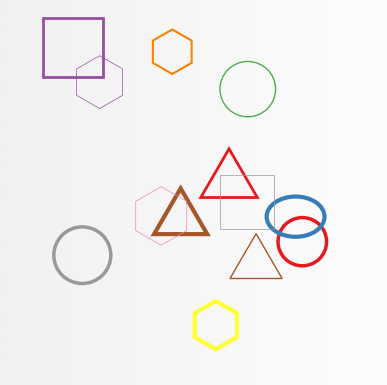[{"shape": "triangle", "thickness": 2, "radius": 0.42, "center": [0.591, 0.529]}, {"shape": "circle", "thickness": 2.5, "radius": 0.31, "center": [0.78, 0.372]}, {"shape": "oval", "thickness": 3, "radius": 0.37, "center": [0.763, 0.437]}, {"shape": "circle", "thickness": 1, "radius": 0.36, "center": [0.639, 0.769]}, {"shape": "hexagon", "thickness": 0.5, "radius": 0.34, "center": [0.257, 0.787]}, {"shape": "square", "thickness": 2, "radius": 0.38, "center": [0.188, 0.877]}, {"shape": "hexagon", "thickness": 1.5, "radius": 0.29, "center": [0.444, 0.866]}, {"shape": "hexagon", "thickness": 3, "radius": 0.31, "center": [0.557, 0.155]}, {"shape": "triangle", "thickness": 3, "radius": 0.4, "center": [0.466, 0.431]}, {"shape": "triangle", "thickness": 1, "radius": 0.39, "center": [0.661, 0.315]}, {"shape": "hexagon", "thickness": 0.5, "radius": 0.38, "center": [0.416, 0.439]}, {"shape": "square", "thickness": 0.5, "radius": 0.35, "center": [0.638, 0.476]}, {"shape": "circle", "thickness": 2.5, "radius": 0.37, "center": [0.212, 0.337]}]